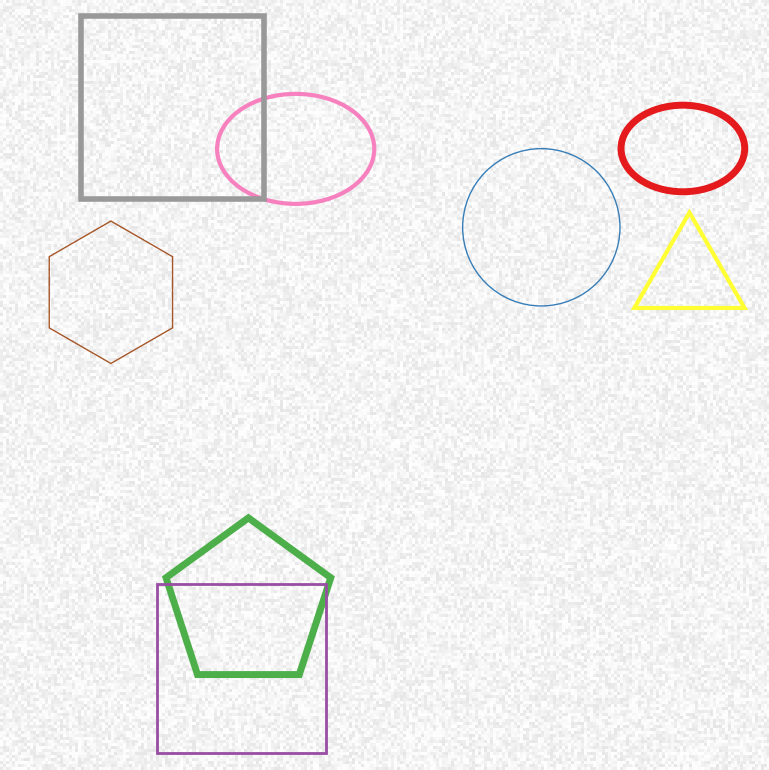[{"shape": "oval", "thickness": 2.5, "radius": 0.4, "center": [0.887, 0.807]}, {"shape": "circle", "thickness": 0.5, "radius": 0.51, "center": [0.703, 0.705]}, {"shape": "pentagon", "thickness": 2.5, "radius": 0.56, "center": [0.323, 0.215]}, {"shape": "square", "thickness": 1, "radius": 0.55, "center": [0.314, 0.132]}, {"shape": "triangle", "thickness": 1.5, "radius": 0.41, "center": [0.895, 0.641]}, {"shape": "hexagon", "thickness": 0.5, "radius": 0.46, "center": [0.144, 0.62]}, {"shape": "oval", "thickness": 1.5, "radius": 0.51, "center": [0.384, 0.807]}, {"shape": "square", "thickness": 2, "radius": 0.59, "center": [0.224, 0.86]}]